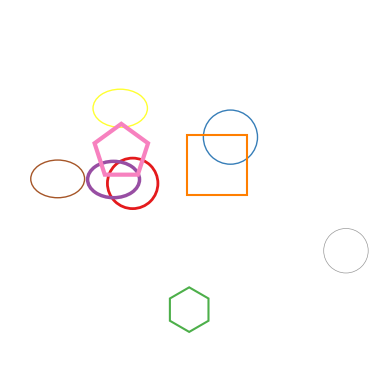[{"shape": "circle", "thickness": 2, "radius": 0.33, "center": [0.345, 0.524]}, {"shape": "circle", "thickness": 1, "radius": 0.35, "center": [0.599, 0.644]}, {"shape": "hexagon", "thickness": 1.5, "radius": 0.29, "center": [0.491, 0.196]}, {"shape": "oval", "thickness": 2.5, "radius": 0.34, "center": [0.295, 0.534]}, {"shape": "square", "thickness": 1.5, "radius": 0.39, "center": [0.564, 0.572]}, {"shape": "oval", "thickness": 1, "radius": 0.35, "center": [0.312, 0.719]}, {"shape": "oval", "thickness": 1, "radius": 0.35, "center": [0.15, 0.535]}, {"shape": "pentagon", "thickness": 3, "radius": 0.37, "center": [0.315, 0.605]}, {"shape": "circle", "thickness": 0.5, "radius": 0.29, "center": [0.899, 0.349]}]